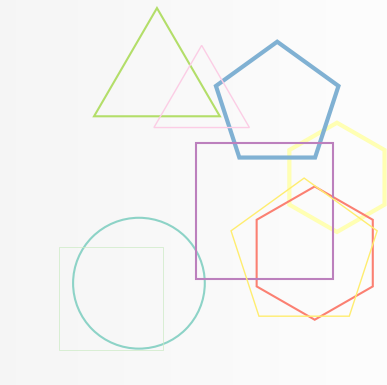[{"shape": "circle", "thickness": 1.5, "radius": 0.85, "center": [0.359, 0.264]}, {"shape": "hexagon", "thickness": 3, "radius": 0.71, "center": [0.87, 0.539]}, {"shape": "hexagon", "thickness": 1.5, "radius": 0.87, "center": [0.812, 0.343]}, {"shape": "pentagon", "thickness": 3, "radius": 0.83, "center": [0.715, 0.725]}, {"shape": "triangle", "thickness": 1.5, "radius": 0.94, "center": [0.405, 0.792]}, {"shape": "triangle", "thickness": 1, "radius": 0.71, "center": [0.52, 0.74]}, {"shape": "square", "thickness": 1.5, "radius": 0.88, "center": [0.682, 0.452]}, {"shape": "square", "thickness": 0.5, "radius": 0.67, "center": [0.286, 0.224]}, {"shape": "pentagon", "thickness": 1, "radius": 0.99, "center": [0.785, 0.339]}]